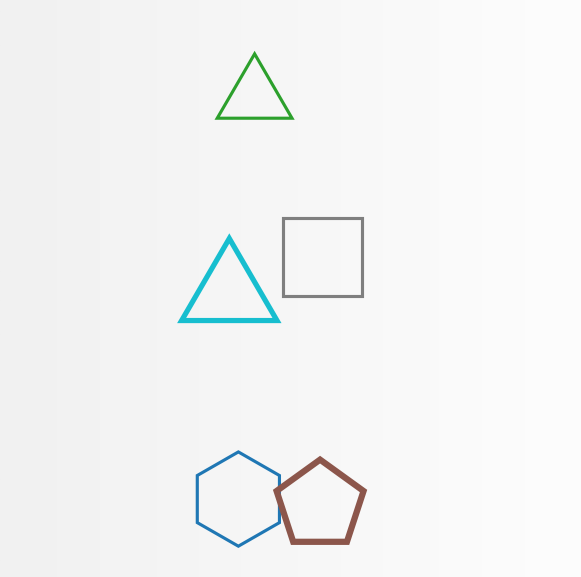[{"shape": "hexagon", "thickness": 1.5, "radius": 0.41, "center": [0.41, 0.135]}, {"shape": "triangle", "thickness": 1.5, "radius": 0.37, "center": [0.438, 0.832]}, {"shape": "pentagon", "thickness": 3, "radius": 0.39, "center": [0.551, 0.125]}, {"shape": "square", "thickness": 1.5, "radius": 0.34, "center": [0.555, 0.554]}, {"shape": "triangle", "thickness": 2.5, "radius": 0.47, "center": [0.395, 0.491]}]